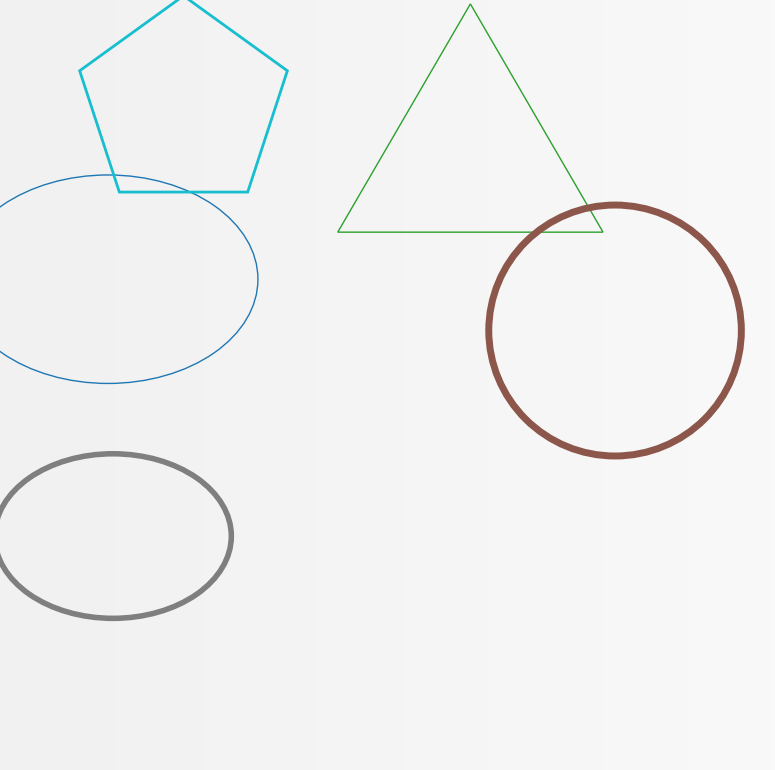[{"shape": "oval", "thickness": 0.5, "radius": 0.97, "center": [0.139, 0.637]}, {"shape": "triangle", "thickness": 0.5, "radius": 0.99, "center": [0.607, 0.797]}, {"shape": "circle", "thickness": 2.5, "radius": 0.81, "center": [0.794, 0.571]}, {"shape": "oval", "thickness": 2, "radius": 0.76, "center": [0.146, 0.304]}, {"shape": "pentagon", "thickness": 1, "radius": 0.7, "center": [0.237, 0.865]}]